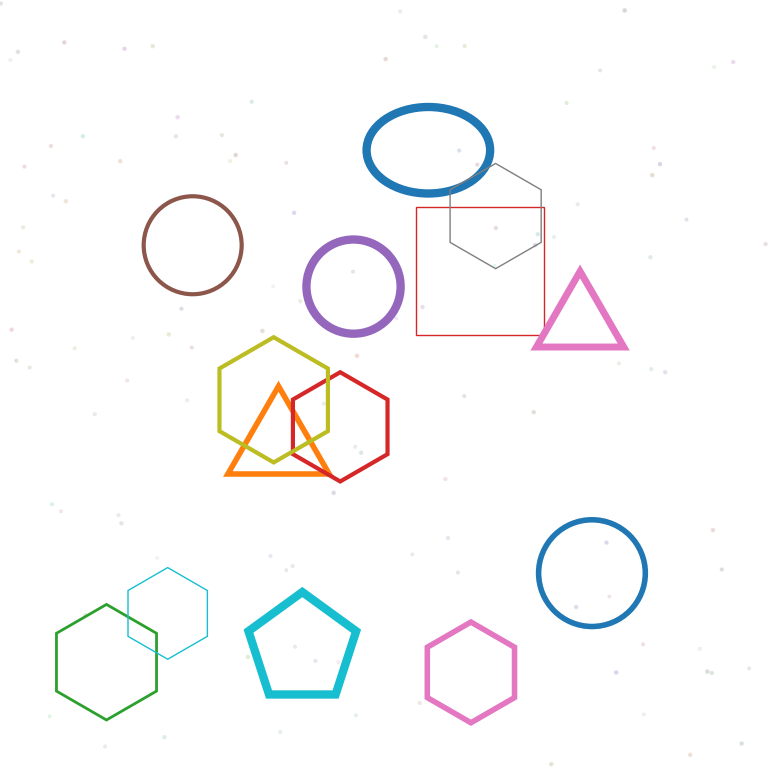[{"shape": "oval", "thickness": 3, "radius": 0.4, "center": [0.556, 0.805]}, {"shape": "circle", "thickness": 2, "radius": 0.35, "center": [0.769, 0.256]}, {"shape": "triangle", "thickness": 2, "radius": 0.38, "center": [0.362, 0.422]}, {"shape": "hexagon", "thickness": 1, "radius": 0.38, "center": [0.138, 0.14]}, {"shape": "square", "thickness": 0.5, "radius": 0.42, "center": [0.624, 0.648]}, {"shape": "hexagon", "thickness": 1.5, "radius": 0.35, "center": [0.442, 0.446]}, {"shape": "circle", "thickness": 3, "radius": 0.31, "center": [0.459, 0.628]}, {"shape": "circle", "thickness": 1.5, "radius": 0.32, "center": [0.25, 0.681]}, {"shape": "hexagon", "thickness": 2, "radius": 0.33, "center": [0.612, 0.127]}, {"shape": "triangle", "thickness": 2.5, "radius": 0.33, "center": [0.753, 0.582]}, {"shape": "hexagon", "thickness": 0.5, "radius": 0.34, "center": [0.644, 0.719]}, {"shape": "hexagon", "thickness": 1.5, "radius": 0.41, "center": [0.355, 0.481]}, {"shape": "hexagon", "thickness": 0.5, "radius": 0.3, "center": [0.218, 0.203]}, {"shape": "pentagon", "thickness": 3, "radius": 0.37, "center": [0.393, 0.158]}]